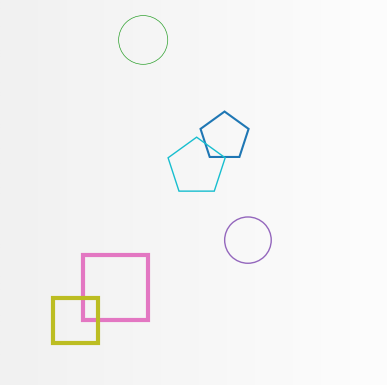[{"shape": "pentagon", "thickness": 1.5, "radius": 0.33, "center": [0.58, 0.645]}, {"shape": "circle", "thickness": 0.5, "radius": 0.32, "center": [0.369, 0.896]}, {"shape": "circle", "thickness": 1, "radius": 0.3, "center": [0.64, 0.376]}, {"shape": "square", "thickness": 3, "radius": 0.42, "center": [0.298, 0.253]}, {"shape": "square", "thickness": 3, "radius": 0.3, "center": [0.195, 0.167]}, {"shape": "pentagon", "thickness": 1, "radius": 0.39, "center": [0.507, 0.566]}]